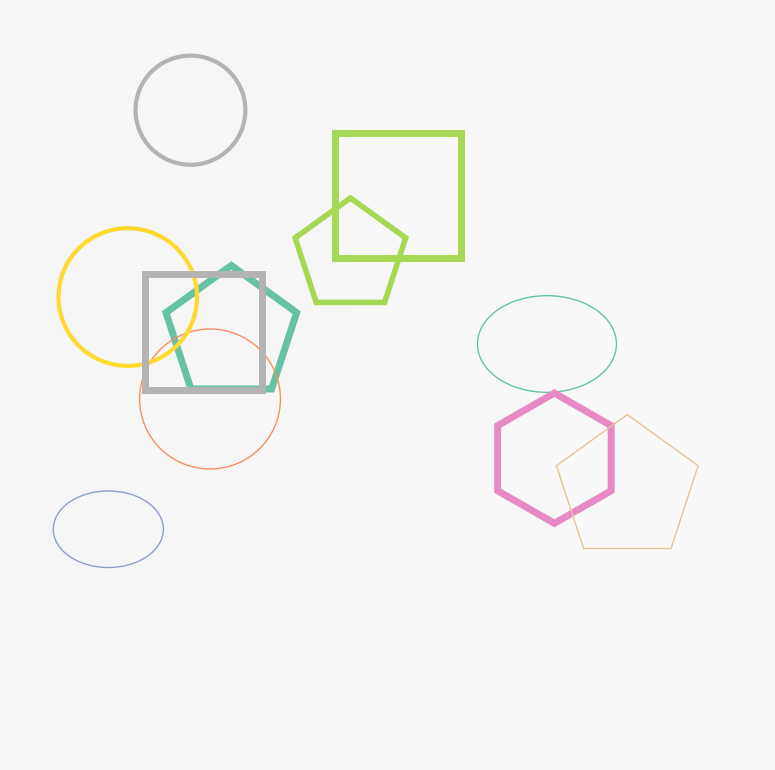[{"shape": "pentagon", "thickness": 2.5, "radius": 0.44, "center": [0.298, 0.567]}, {"shape": "oval", "thickness": 0.5, "radius": 0.45, "center": [0.706, 0.553]}, {"shape": "circle", "thickness": 0.5, "radius": 0.45, "center": [0.271, 0.482]}, {"shape": "oval", "thickness": 0.5, "radius": 0.36, "center": [0.14, 0.313]}, {"shape": "hexagon", "thickness": 2.5, "radius": 0.42, "center": [0.715, 0.405]}, {"shape": "pentagon", "thickness": 2, "radius": 0.37, "center": [0.452, 0.668]}, {"shape": "square", "thickness": 2.5, "radius": 0.41, "center": [0.514, 0.746]}, {"shape": "circle", "thickness": 1.5, "radius": 0.45, "center": [0.165, 0.614]}, {"shape": "pentagon", "thickness": 0.5, "radius": 0.48, "center": [0.809, 0.365]}, {"shape": "square", "thickness": 2.5, "radius": 0.38, "center": [0.262, 0.569]}, {"shape": "circle", "thickness": 1.5, "radius": 0.35, "center": [0.246, 0.857]}]